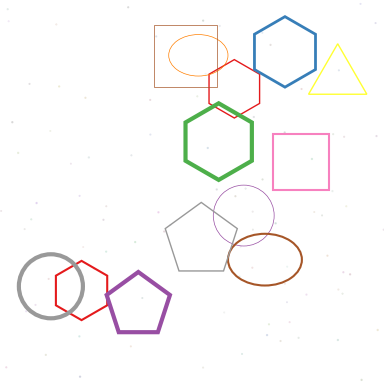[{"shape": "hexagon", "thickness": 1.5, "radius": 0.38, "center": [0.212, 0.245]}, {"shape": "hexagon", "thickness": 1, "radius": 0.38, "center": [0.609, 0.769]}, {"shape": "hexagon", "thickness": 2, "radius": 0.46, "center": [0.74, 0.865]}, {"shape": "hexagon", "thickness": 3, "radius": 0.5, "center": [0.568, 0.632]}, {"shape": "circle", "thickness": 0.5, "radius": 0.4, "center": [0.633, 0.44]}, {"shape": "pentagon", "thickness": 3, "radius": 0.43, "center": [0.359, 0.207]}, {"shape": "oval", "thickness": 0.5, "radius": 0.38, "center": [0.515, 0.856]}, {"shape": "triangle", "thickness": 1, "radius": 0.44, "center": [0.877, 0.799]}, {"shape": "square", "thickness": 0.5, "radius": 0.4, "center": [0.482, 0.854]}, {"shape": "oval", "thickness": 1.5, "radius": 0.48, "center": [0.688, 0.326]}, {"shape": "square", "thickness": 1.5, "radius": 0.36, "center": [0.782, 0.578]}, {"shape": "pentagon", "thickness": 1, "radius": 0.49, "center": [0.523, 0.376]}, {"shape": "circle", "thickness": 3, "radius": 0.42, "center": [0.132, 0.256]}]